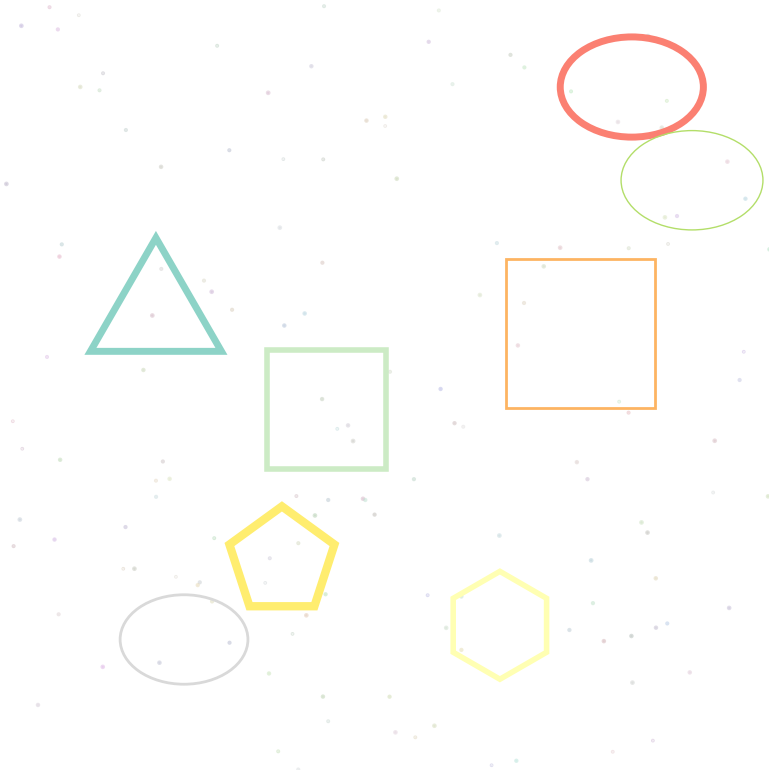[{"shape": "triangle", "thickness": 2.5, "radius": 0.49, "center": [0.203, 0.593]}, {"shape": "hexagon", "thickness": 2, "radius": 0.35, "center": [0.649, 0.188]}, {"shape": "oval", "thickness": 2.5, "radius": 0.46, "center": [0.821, 0.887]}, {"shape": "square", "thickness": 1, "radius": 0.49, "center": [0.754, 0.567]}, {"shape": "oval", "thickness": 0.5, "radius": 0.46, "center": [0.899, 0.766]}, {"shape": "oval", "thickness": 1, "radius": 0.41, "center": [0.239, 0.169]}, {"shape": "square", "thickness": 2, "radius": 0.39, "center": [0.424, 0.468]}, {"shape": "pentagon", "thickness": 3, "radius": 0.36, "center": [0.366, 0.271]}]